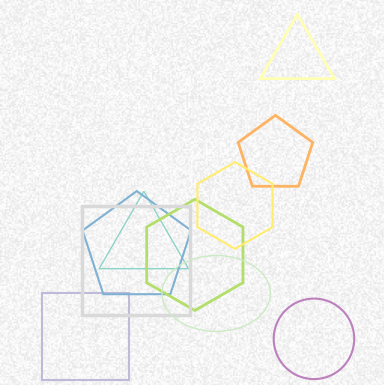[{"shape": "triangle", "thickness": 1, "radius": 0.67, "center": [0.374, 0.369]}, {"shape": "triangle", "thickness": 2, "radius": 0.56, "center": [0.772, 0.851]}, {"shape": "square", "thickness": 1.5, "radius": 0.56, "center": [0.221, 0.127]}, {"shape": "pentagon", "thickness": 1.5, "radius": 0.74, "center": [0.355, 0.356]}, {"shape": "pentagon", "thickness": 2, "radius": 0.51, "center": [0.715, 0.599]}, {"shape": "hexagon", "thickness": 2, "radius": 0.72, "center": [0.506, 0.338]}, {"shape": "square", "thickness": 2.5, "radius": 0.71, "center": [0.353, 0.324]}, {"shape": "circle", "thickness": 1.5, "radius": 0.52, "center": [0.816, 0.12]}, {"shape": "oval", "thickness": 1, "radius": 0.7, "center": [0.561, 0.238]}, {"shape": "hexagon", "thickness": 1.5, "radius": 0.56, "center": [0.61, 0.466]}]